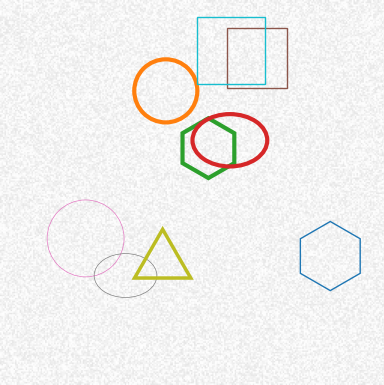[{"shape": "hexagon", "thickness": 1, "radius": 0.45, "center": [0.858, 0.335]}, {"shape": "circle", "thickness": 3, "radius": 0.41, "center": [0.431, 0.764]}, {"shape": "hexagon", "thickness": 3, "radius": 0.39, "center": [0.541, 0.615]}, {"shape": "oval", "thickness": 3, "radius": 0.49, "center": [0.597, 0.636]}, {"shape": "square", "thickness": 1, "radius": 0.38, "center": [0.668, 0.849]}, {"shape": "circle", "thickness": 0.5, "radius": 0.5, "center": [0.222, 0.381]}, {"shape": "oval", "thickness": 0.5, "radius": 0.41, "center": [0.326, 0.284]}, {"shape": "triangle", "thickness": 2.5, "radius": 0.42, "center": [0.422, 0.32]}, {"shape": "square", "thickness": 1, "radius": 0.44, "center": [0.6, 0.869]}]